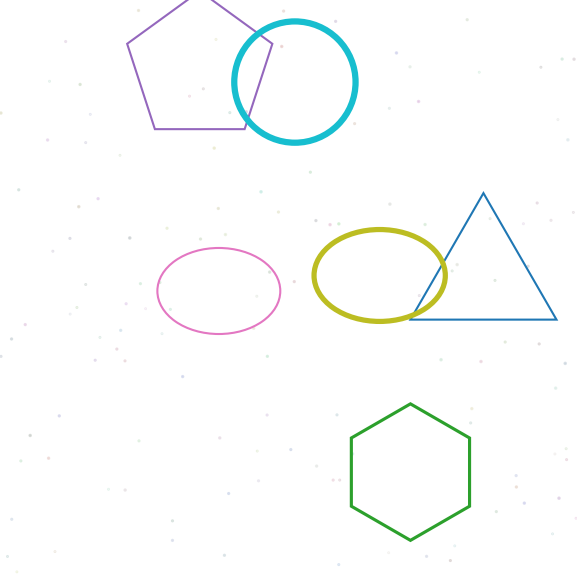[{"shape": "triangle", "thickness": 1, "radius": 0.73, "center": [0.837, 0.519]}, {"shape": "hexagon", "thickness": 1.5, "radius": 0.59, "center": [0.711, 0.182]}, {"shape": "pentagon", "thickness": 1, "radius": 0.66, "center": [0.346, 0.882]}, {"shape": "oval", "thickness": 1, "radius": 0.53, "center": [0.379, 0.495]}, {"shape": "oval", "thickness": 2.5, "radius": 0.57, "center": [0.657, 0.522]}, {"shape": "circle", "thickness": 3, "radius": 0.53, "center": [0.511, 0.857]}]